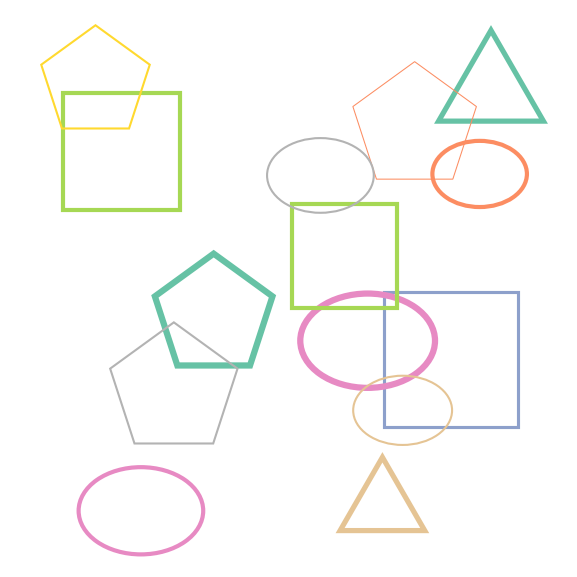[{"shape": "pentagon", "thickness": 3, "radius": 0.54, "center": [0.37, 0.453]}, {"shape": "triangle", "thickness": 2.5, "radius": 0.52, "center": [0.85, 0.842]}, {"shape": "pentagon", "thickness": 0.5, "radius": 0.56, "center": [0.718, 0.78]}, {"shape": "oval", "thickness": 2, "radius": 0.41, "center": [0.831, 0.698]}, {"shape": "square", "thickness": 1.5, "radius": 0.58, "center": [0.781, 0.376]}, {"shape": "oval", "thickness": 3, "radius": 0.58, "center": [0.637, 0.409]}, {"shape": "oval", "thickness": 2, "radius": 0.54, "center": [0.244, 0.115]}, {"shape": "square", "thickness": 2, "radius": 0.45, "center": [0.597, 0.556]}, {"shape": "square", "thickness": 2, "radius": 0.51, "center": [0.211, 0.737]}, {"shape": "pentagon", "thickness": 1, "radius": 0.49, "center": [0.165, 0.857]}, {"shape": "oval", "thickness": 1, "radius": 0.43, "center": [0.697, 0.289]}, {"shape": "triangle", "thickness": 2.5, "radius": 0.42, "center": [0.662, 0.123]}, {"shape": "pentagon", "thickness": 1, "radius": 0.58, "center": [0.301, 0.325]}, {"shape": "oval", "thickness": 1, "radius": 0.46, "center": [0.555, 0.695]}]